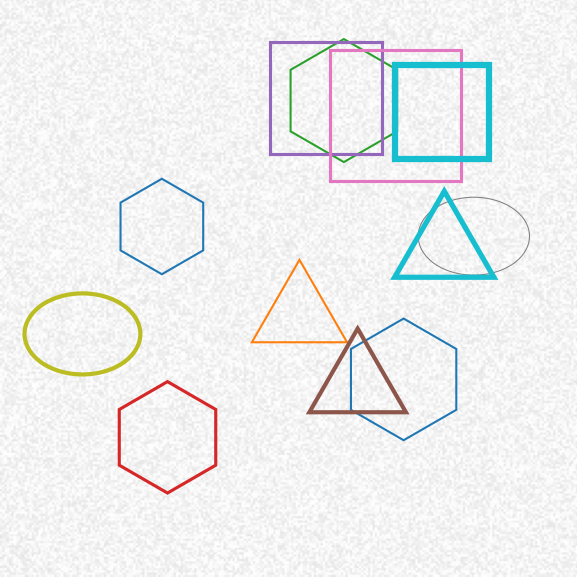[{"shape": "hexagon", "thickness": 1, "radius": 0.53, "center": [0.699, 0.342]}, {"shape": "hexagon", "thickness": 1, "radius": 0.41, "center": [0.28, 0.607]}, {"shape": "triangle", "thickness": 1, "radius": 0.48, "center": [0.519, 0.454]}, {"shape": "hexagon", "thickness": 1, "radius": 0.53, "center": [0.595, 0.825]}, {"shape": "hexagon", "thickness": 1.5, "radius": 0.48, "center": [0.29, 0.242]}, {"shape": "square", "thickness": 1.5, "radius": 0.48, "center": [0.565, 0.829]}, {"shape": "triangle", "thickness": 2, "radius": 0.48, "center": [0.619, 0.334]}, {"shape": "square", "thickness": 1.5, "radius": 0.57, "center": [0.685, 0.799]}, {"shape": "oval", "thickness": 0.5, "radius": 0.48, "center": [0.821, 0.59]}, {"shape": "oval", "thickness": 2, "radius": 0.5, "center": [0.143, 0.421]}, {"shape": "triangle", "thickness": 2.5, "radius": 0.5, "center": [0.769, 0.569]}, {"shape": "square", "thickness": 3, "radius": 0.41, "center": [0.765, 0.806]}]